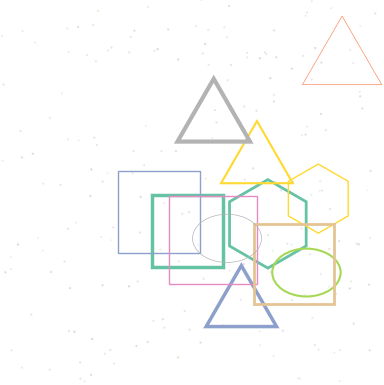[{"shape": "hexagon", "thickness": 2, "radius": 0.57, "center": [0.696, 0.419]}, {"shape": "square", "thickness": 2.5, "radius": 0.47, "center": [0.487, 0.4]}, {"shape": "triangle", "thickness": 0.5, "radius": 0.59, "center": [0.889, 0.839]}, {"shape": "square", "thickness": 1, "radius": 0.54, "center": [0.413, 0.449]}, {"shape": "triangle", "thickness": 2.5, "radius": 0.53, "center": [0.627, 0.205]}, {"shape": "square", "thickness": 1, "radius": 0.57, "center": [0.553, 0.376]}, {"shape": "oval", "thickness": 1.5, "radius": 0.44, "center": [0.796, 0.292]}, {"shape": "hexagon", "thickness": 1, "radius": 0.45, "center": [0.827, 0.484]}, {"shape": "triangle", "thickness": 1.5, "radius": 0.54, "center": [0.667, 0.578]}, {"shape": "square", "thickness": 2, "radius": 0.52, "center": [0.763, 0.314]}, {"shape": "triangle", "thickness": 3, "radius": 0.54, "center": [0.555, 0.687]}, {"shape": "oval", "thickness": 0.5, "radius": 0.45, "center": [0.59, 0.381]}]